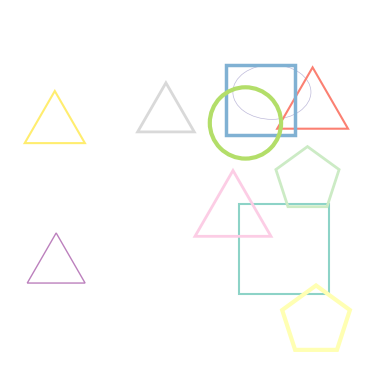[{"shape": "square", "thickness": 1.5, "radius": 0.58, "center": [0.737, 0.353]}, {"shape": "pentagon", "thickness": 3, "radius": 0.46, "center": [0.821, 0.166]}, {"shape": "oval", "thickness": 0.5, "radius": 0.51, "center": [0.706, 0.761]}, {"shape": "triangle", "thickness": 1.5, "radius": 0.53, "center": [0.812, 0.719]}, {"shape": "square", "thickness": 2.5, "radius": 0.45, "center": [0.677, 0.741]}, {"shape": "circle", "thickness": 3, "radius": 0.46, "center": [0.638, 0.681]}, {"shape": "triangle", "thickness": 2, "radius": 0.57, "center": [0.605, 0.443]}, {"shape": "triangle", "thickness": 2, "radius": 0.42, "center": [0.431, 0.7]}, {"shape": "triangle", "thickness": 1, "radius": 0.43, "center": [0.146, 0.308]}, {"shape": "pentagon", "thickness": 2, "radius": 0.43, "center": [0.799, 0.533]}, {"shape": "triangle", "thickness": 1.5, "radius": 0.45, "center": [0.142, 0.673]}]